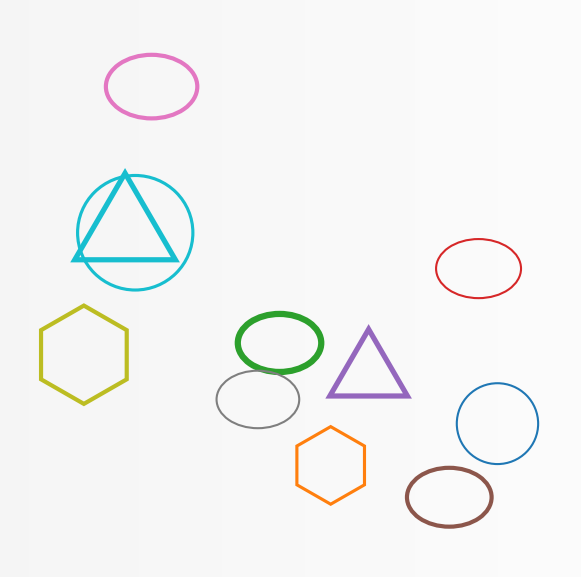[{"shape": "circle", "thickness": 1, "radius": 0.35, "center": [0.856, 0.266]}, {"shape": "hexagon", "thickness": 1.5, "radius": 0.34, "center": [0.569, 0.193]}, {"shape": "oval", "thickness": 3, "radius": 0.36, "center": [0.481, 0.405]}, {"shape": "oval", "thickness": 1, "radius": 0.37, "center": [0.823, 0.534]}, {"shape": "triangle", "thickness": 2.5, "radius": 0.39, "center": [0.634, 0.352]}, {"shape": "oval", "thickness": 2, "radius": 0.36, "center": [0.773, 0.138]}, {"shape": "oval", "thickness": 2, "radius": 0.39, "center": [0.261, 0.849]}, {"shape": "oval", "thickness": 1, "radius": 0.36, "center": [0.444, 0.307]}, {"shape": "hexagon", "thickness": 2, "radius": 0.43, "center": [0.144, 0.385]}, {"shape": "circle", "thickness": 1.5, "radius": 0.5, "center": [0.233, 0.596]}, {"shape": "triangle", "thickness": 2.5, "radius": 0.5, "center": [0.215, 0.599]}]